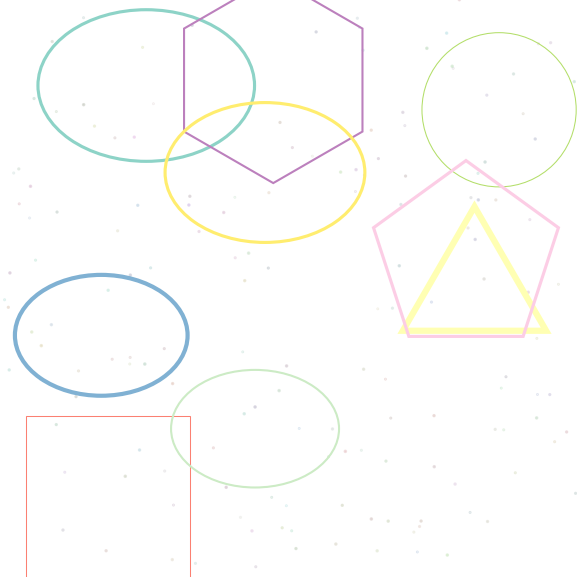[{"shape": "oval", "thickness": 1.5, "radius": 0.94, "center": [0.253, 0.851]}, {"shape": "triangle", "thickness": 3, "radius": 0.72, "center": [0.822, 0.498]}, {"shape": "square", "thickness": 0.5, "radius": 0.71, "center": [0.187, 0.137]}, {"shape": "oval", "thickness": 2, "radius": 0.75, "center": [0.175, 0.419]}, {"shape": "circle", "thickness": 0.5, "radius": 0.67, "center": [0.864, 0.809]}, {"shape": "pentagon", "thickness": 1.5, "radius": 0.84, "center": [0.807, 0.553]}, {"shape": "hexagon", "thickness": 1, "radius": 0.89, "center": [0.473, 0.86]}, {"shape": "oval", "thickness": 1, "radius": 0.73, "center": [0.442, 0.257]}, {"shape": "oval", "thickness": 1.5, "radius": 0.86, "center": [0.459, 0.7]}]